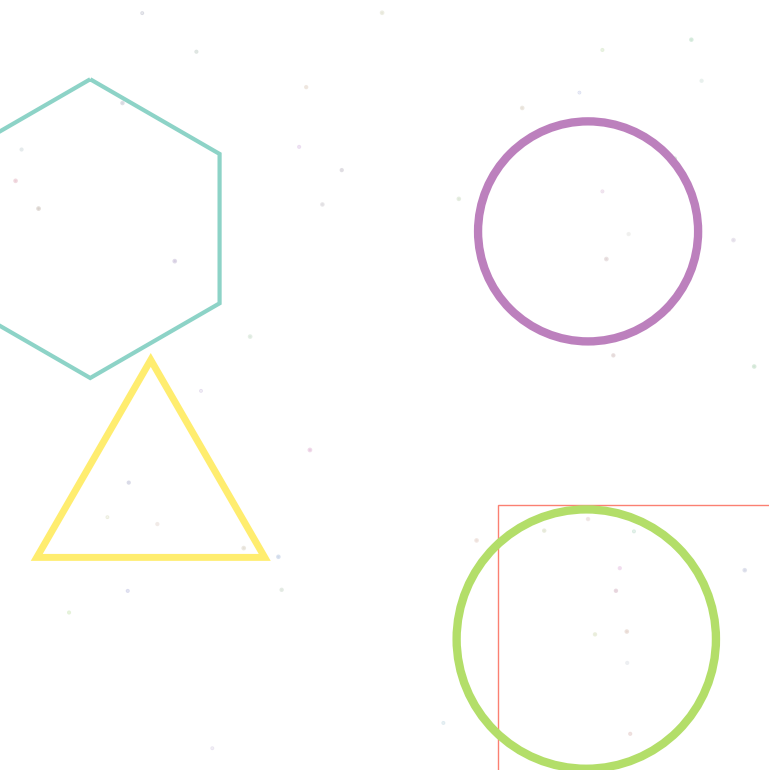[{"shape": "hexagon", "thickness": 1.5, "radius": 0.97, "center": [0.117, 0.703]}, {"shape": "square", "thickness": 0.5, "radius": 0.97, "center": [0.839, 0.151]}, {"shape": "circle", "thickness": 3, "radius": 0.84, "center": [0.761, 0.17]}, {"shape": "circle", "thickness": 3, "radius": 0.71, "center": [0.764, 0.699]}, {"shape": "triangle", "thickness": 2.5, "radius": 0.85, "center": [0.196, 0.362]}]